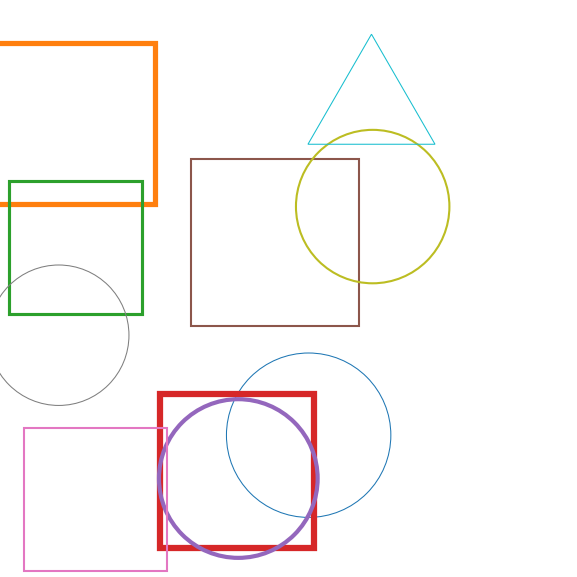[{"shape": "circle", "thickness": 0.5, "radius": 0.71, "center": [0.534, 0.246]}, {"shape": "square", "thickness": 2.5, "radius": 0.7, "center": [0.129, 0.785]}, {"shape": "square", "thickness": 1.5, "radius": 0.58, "center": [0.131, 0.571]}, {"shape": "square", "thickness": 3, "radius": 0.67, "center": [0.41, 0.184]}, {"shape": "circle", "thickness": 2, "radius": 0.69, "center": [0.413, 0.171]}, {"shape": "square", "thickness": 1, "radius": 0.72, "center": [0.476, 0.579]}, {"shape": "square", "thickness": 1, "radius": 0.62, "center": [0.166, 0.134]}, {"shape": "circle", "thickness": 0.5, "radius": 0.61, "center": [0.102, 0.419]}, {"shape": "circle", "thickness": 1, "radius": 0.66, "center": [0.645, 0.641]}, {"shape": "triangle", "thickness": 0.5, "radius": 0.64, "center": [0.643, 0.813]}]